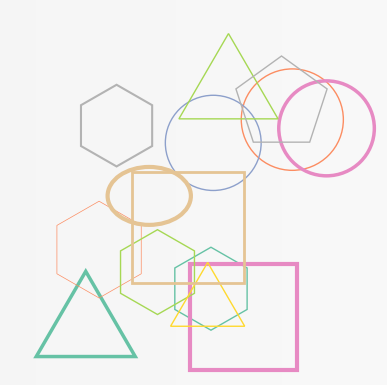[{"shape": "triangle", "thickness": 2.5, "radius": 0.74, "center": [0.221, 0.148]}, {"shape": "hexagon", "thickness": 1, "radius": 0.54, "center": [0.544, 0.25]}, {"shape": "circle", "thickness": 1, "radius": 0.66, "center": [0.754, 0.689]}, {"shape": "hexagon", "thickness": 0.5, "radius": 0.63, "center": [0.256, 0.352]}, {"shape": "circle", "thickness": 1, "radius": 0.62, "center": [0.55, 0.629]}, {"shape": "square", "thickness": 3, "radius": 0.69, "center": [0.628, 0.176]}, {"shape": "circle", "thickness": 2.5, "radius": 0.62, "center": [0.843, 0.667]}, {"shape": "hexagon", "thickness": 1, "radius": 0.55, "center": [0.406, 0.293]}, {"shape": "triangle", "thickness": 1, "radius": 0.74, "center": [0.59, 0.765]}, {"shape": "triangle", "thickness": 1, "radius": 0.55, "center": [0.536, 0.208]}, {"shape": "oval", "thickness": 3, "radius": 0.54, "center": [0.385, 0.491]}, {"shape": "square", "thickness": 2, "radius": 0.72, "center": [0.486, 0.408]}, {"shape": "hexagon", "thickness": 1.5, "radius": 0.53, "center": [0.301, 0.674]}, {"shape": "pentagon", "thickness": 1, "radius": 0.62, "center": [0.726, 0.731]}]